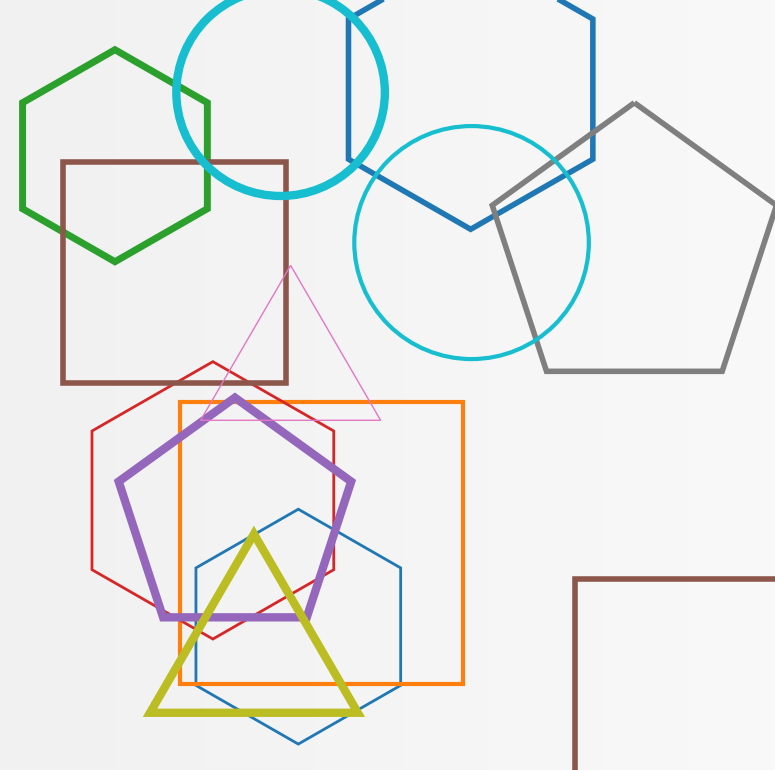[{"shape": "hexagon", "thickness": 1, "radius": 0.76, "center": [0.385, 0.186]}, {"shape": "hexagon", "thickness": 2, "radius": 0.91, "center": [0.607, 0.884]}, {"shape": "square", "thickness": 1.5, "radius": 0.91, "center": [0.415, 0.295]}, {"shape": "hexagon", "thickness": 2.5, "radius": 0.69, "center": [0.148, 0.798]}, {"shape": "hexagon", "thickness": 1, "radius": 0.9, "center": [0.275, 0.35]}, {"shape": "pentagon", "thickness": 3, "radius": 0.79, "center": [0.303, 0.326]}, {"shape": "square", "thickness": 2, "radius": 0.72, "center": [0.225, 0.646]}, {"shape": "square", "thickness": 2, "radius": 0.73, "center": [0.889, 0.102]}, {"shape": "triangle", "thickness": 0.5, "radius": 0.67, "center": [0.375, 0.521]}, {"shape": "pentagon", "thickness": 2, "radius": 0.96, "center": [0.819, 0.674]}, {"shape": "triangle", "thickness": 3, "radius": 0.77, "center": [0.328, 0.152]}, {"shape": "circle", "thickness": 3, "radius": 0.67, "center": [0.362, 0.88]}, {"shape": "circle", "thickness": 1.5, "radius": 0.76, "center": [0.608, 0.685]}]